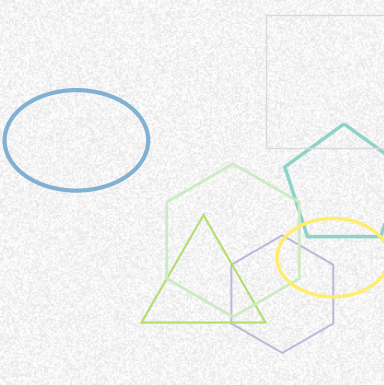[{"shape": "pentagon", "thickness": 2.5, "radius": 0.81, "center": [0.894, 0.516]}, {"shape": "hexagon", "thickness": 1.5, "radius": 0.76, "center": [0.733, 0.236]}, {"shape": "oval", "thickness": 3, "radius": 0.93, "center": [0.198, 0.635]}, {"shape": "triangle", "thickness": 1.5, "radius": 0.93, "center": [0.529, 0.255]}, {"shape": "square", "thickness": 1, "radius": 0.86, "center": [0.864, 0.788]}, {"shape": "hexagon", "thickness": 2, "radius": 0.99, "center": [0.605, 0.376]}, {"shape": "oval", "thickness": 2.5, "radius": 0.73, "center": [0.865, 0.331]}]